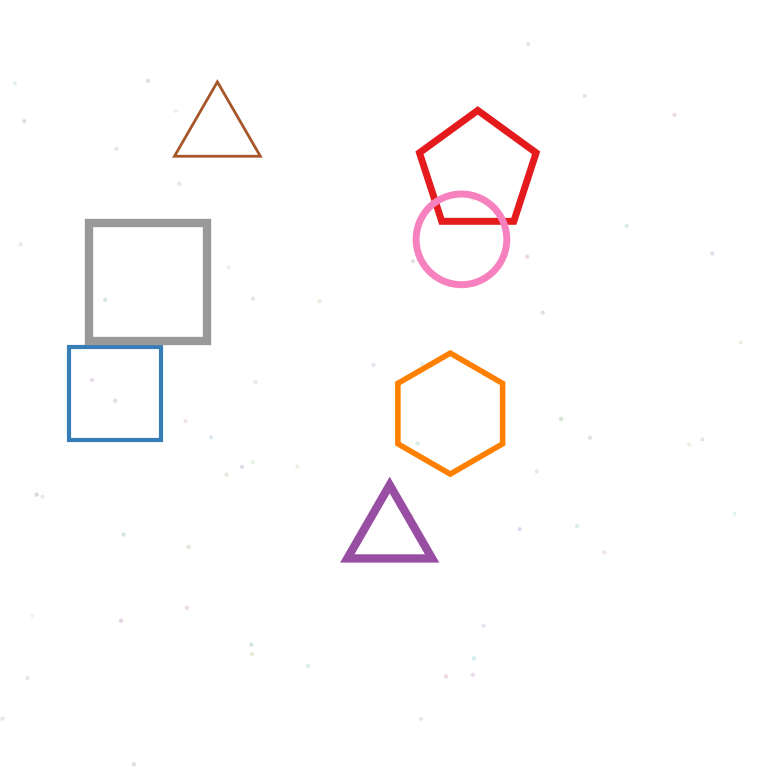[{"shape": "pentagon", "thickness": 2.5, "radius": 0.4, "center": [0.621, 0.777]}, {"shape": "square", "thickness": 1.5, "radius": 0.3, "center": [0.149, 0.489]}, {"shape": "triangle", "thickness": 3, "radius": 0.32, "center": [0.506, 0.307]}, {"shape": "hexagon", "thickness": 2, "radius": 0.39, "center": [0.585, 0.463]}, {"shape": "triangle", "thickness": 1, "radius": 0.32, "center": [0.282, 0.829]}, {"shape": "circle", "thickness": 2.5, "radius": 0.29, "center": [0.599, 0.689]}, {"shape": "square", "thickness": 3, "radius": 0.38, "center": [0.192, 0.633]}]